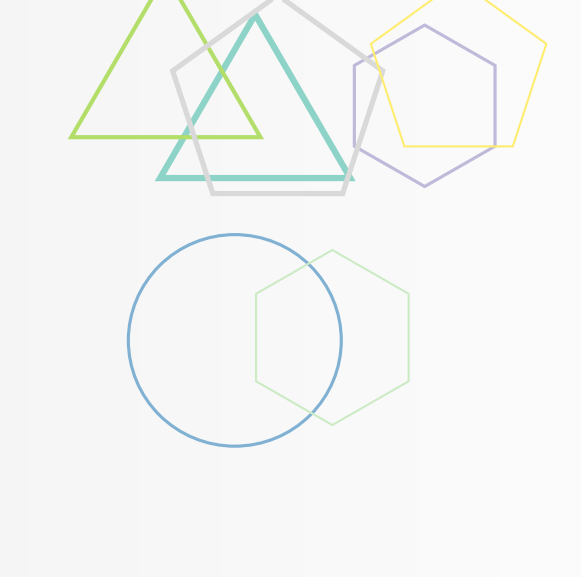[{"shape": "triangle", "thickness": 3, "radius": 0.94, "center": [0.439, 0.785]}, {"shape": "hexagon", "thickness": 1.5, "radius": 0.7, "center": [0.731, 0.816]}, {"shape": "circle", "thickness": 1.5, "radius": 0.92, "center": [0.404, 0.41]}, {"shape": "triangle", "thickness": 2, "radius": 0.94, "center": [0.285, 0.856]}, {"shape": "pentagon", "thickness": 2.5, "radius": 0.95, "center": [0.478, 0.818]}, {"shape": "hexagon", "thickness": 1, "radius": 0.76, "center": [0.572, 0.415]}, {"shape": "pentagon", "thickness": 1, "radius": 0.79, "center": [0.789, 0.874]}]